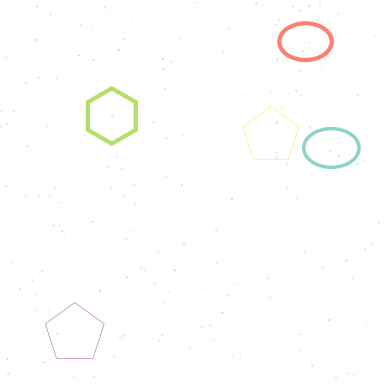[{"shape": "oval", "thickness": 2.5, "radius": 0.36, "center": [0.861, 0.616]}, {"shape": "oval", "thickness": 3, "radius": 0.34, "center": [0.794, 0.892]}, {"shape": "hexagon", "thickness": 3, "radius": 0.36, "center": [0.29, 0.699]}, {"shape": "pentagon", "thickness": 0.5, "radius": 0.4, "center": [0.194, 0.134]}, {"shape": "pentagon", "thickness": 0.5, "radius": 0.38, "center": [0.704, 0.647]}]